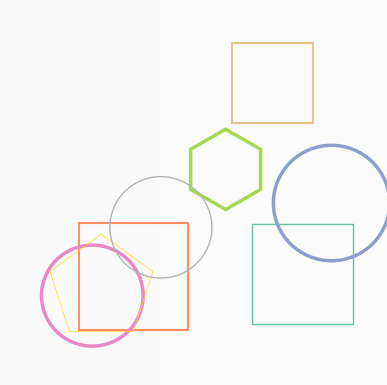[{"shape": "square", "thickness": 1, "radius": 0.65, "center": [0.78, 0.289]}, {"shape": "square", "thickness": 1.5, "radius": 0.7, "center": [0.345, 0.282]}, {"shape": "circle", "thickness": 2.5, "radius": 0.75, "center": [0.855, 0.473]}, {"shape": "circle", "thickness": 2.5, "radius": 0.66, "center": [0.238, 0.232]}, {"shape": "hexagon", "thickness": 2.5, "radius": 0.52, "center": [0.582, 0.56]}, {"shape": "pentagon", "thickness": 0.5, "radius": 0.7, "center": [0.262, 0.252]}, {"shape": "square", "thickness": 1.5, "radius": 0.52, "center": [0.703, 0.784]}, {"shape": "circle", "thickness": 1, "radius": 0.66, "center": [0.415, 0.41]}]